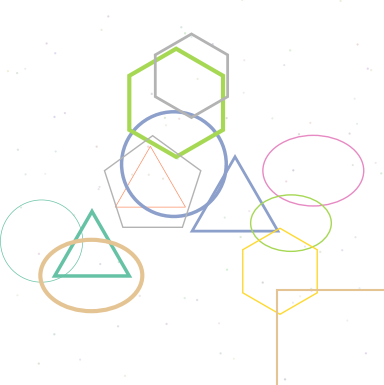[{"shape": "circle", "thickness": 0.5, "radius": 0.53, "center": [0.108, 0.374]}, {"shape": "triangle", "thickness": 2.5, "radius": 0.56, "center": [0.239, 0.339]}, {"shape": "triangle", "thickness": 0.5, "radius": 0.53, "center": [0.391, 0.515]}, {"shape": "triangle", "thickness": 2, "radius": 0.64, "center": [0.61, 0.464]}, {"shape": "circle", "thickness": 2.5, "radius": 0.68, "center": [0.452, 0.574]}, {"shape": "oval", "thickness": 1, "radius": 0.66, "center": [0.814, 0.557]}, {"shape": "hexagon", "thickness": 3, "radius": 0.7, "center": [0.458, 0.733]}, {"shape": "oval", "thickness": 1, "radius": 0.52, "center": [0.756, 0.42]}, {"shape": "hexagon", "thickness": 1, "radius": 0.56, "center": [0.727, 0.295]}, {"shape": "square", "thickness": 1.5, "radius": 0.72, "center": [0.863, 0.103]}, {"shape": "oval", "thickness": 3, "radius": 0.66, "center": [0.237, 0.284]}, {"shape": "pentagon", "thickness": 1, "radius": 0.66, "center": [0.396, 0.516]}, {"shape": "hexagon", "thickness": 2, "radius": 0.54, "center": [0.497, 0.803]}]